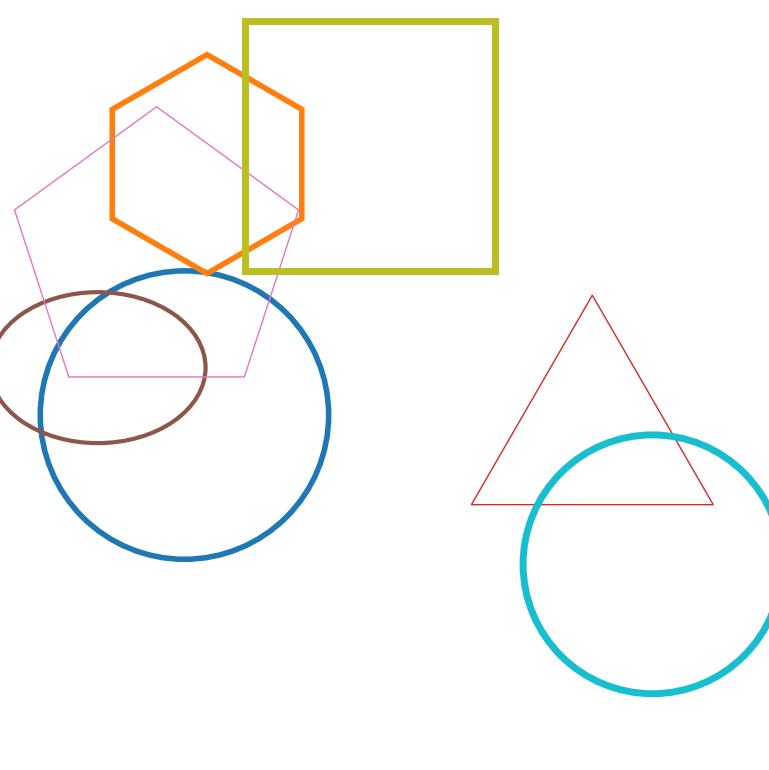[{"shape": "circle", "thickness": 2, "radius": 0.94, "center": [0.24, 0.461]}, {"shape": "hexagon", "thickness": 2, "radius": 0.71, "center": [0.269, 0.787]}, {"shape": "triangle", "thickness": 0.5, "radius": 0.91, "center": [0.769, 0.435]}, {"shape": "oval", "thickness": 1.5, "radius": 0.7, "center": [0.127, 0.523]}, {"shape": "pentagon", "thickness": 0.5, "radius": 0.97, "center": [0.203, 0.667]}, {"shape": "square", "thickness": 2.5, "radius": 0.81, "center": [0.48, 0.81]}, {"shape": "circle", "thickness": 2.5, "radius": 0.84, "center": [0.847, 0.267]}]